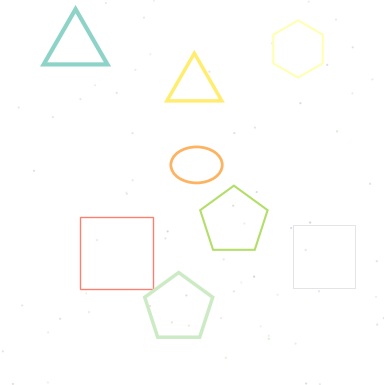[{"shape": "triangle", "thickness": 3, "radius": 0.48, "center": [0.196, 0.881]}, {"shape": "hexagon", "thickness": 1.5, "radius": 0.37, "center": [0.774, 0.873]}, {"shape": "square", "thickness": 1, "radius": 0.47, "center": [0.302, 0.343]}, {"shape": "oval", "thickness": 2, "radius": 0.33, "center": [0.511, 0.572]}, {"shape": "pentagon", "thickness": 1.5, "radius": 0.46, "center": [0.608, 0.426]}, {"shape": "square", "thickness": 0.5, "radius": 0.4, "center": [0.842, 0.334]}, {"shape": "pentagon", "thickness": 2.5, "radius": 0.46, "center": [0.464, 0.199]}, {"shape": "triangle", "thickness": 2.5, "radius": 0.41, "center": [0.505, 0.779]}]